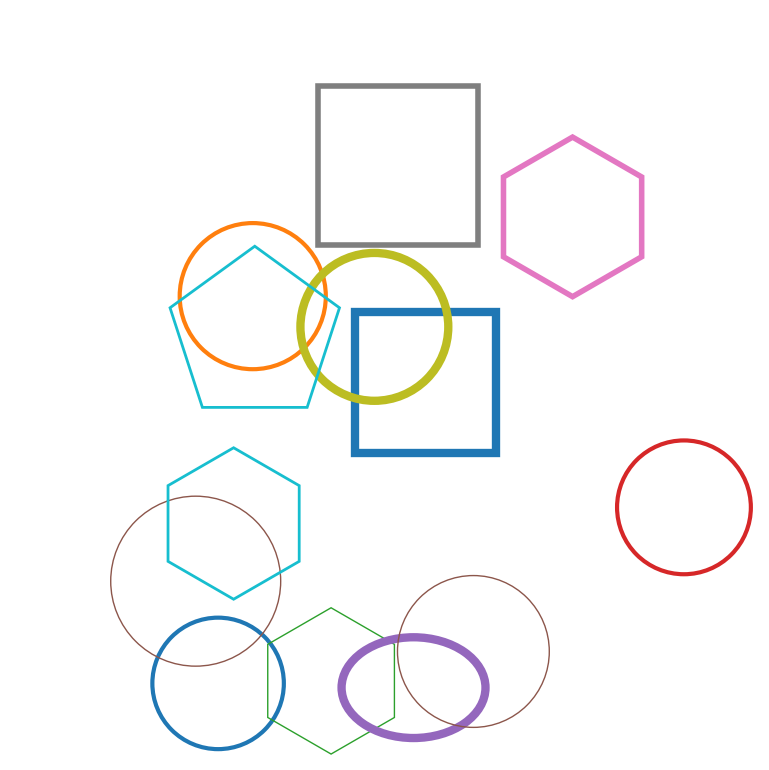[{"shape": "square", "thickness": 3, "radius": 0.46, "center": [0.552, 0.503]}, {"shape": "circle", "thickness": 1.5, "radius": 0.43, "center": [0.283, 0.112]}, {"shape": "circle", "thickness": 1.5, "radius": 0.47, "center": [0.328, 0.615]}, {"shape": "hexagon", "thickness": 0.5, "radius": 0.47, "center": [0.43, 0.116]}, {"shape": "circle", "thickness": 1.5, "radius": 0.43, "center": [0.888, 0.341]}, {"shape": "oval", "thickness": 3, "radius": 0.47, "center": [0.537, 0.107]}, {"shape": "circle", "thickness": 0.5, "radius": 0.55, "center": [0.254, 0.245]}, {"shape": "circle", "thickness": 0.5, "radius": 0.49, "center": [0.615, 0.154]}, {"shape": "hexagon", "thickness": 2, "radius": 0.52, "center": [0.744, 0.718]}, {"shape": "square", "thickness": 2, "radius": 0.52, "center": [0.517, 0.785]}, {"shape": "circle", "thickness": 3, "radius": 0.48, "center": [0.486, 0.575]}, {"shape": "pentagon", "thickness": 1, "radius": 0.58, "center": [0.331, 0.565]}, {"shape": "hexagon", "thickness": 1, "radius": 0.49, "center": [0.303, 0.32]}]